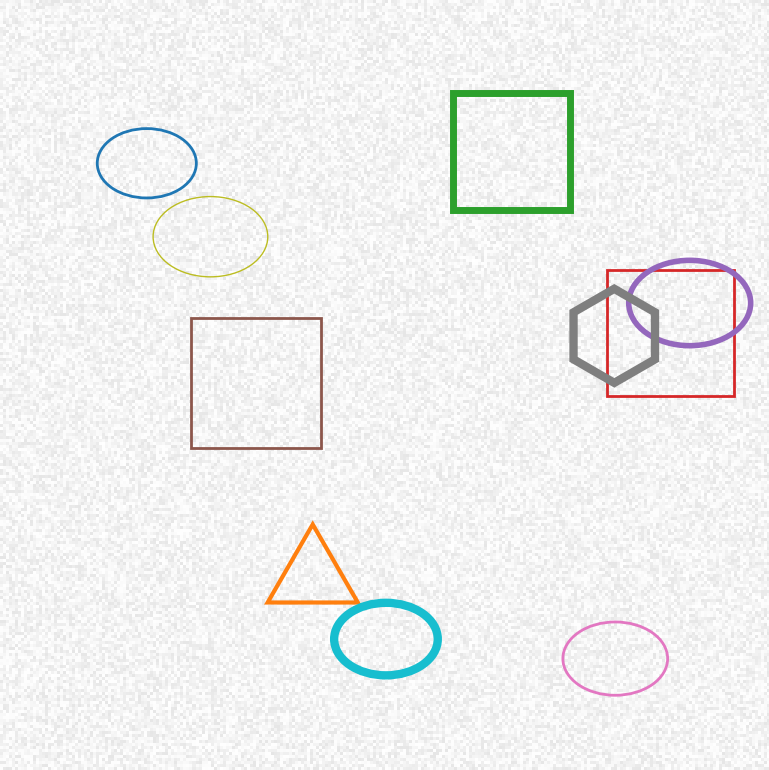[{"shape": "oval", "thickness": 1, "radius": 0.32, "center": [0.191, 0.788]}, {"shape": "triangle", "thickness": 1.5, "radius": 0.34, "center": [0.406, 0.251]}, {"shape": "square", "thickness": 2.5, "radius": 0.38, "center": [0.664, 0.803]}, {"shape": "square", "thickness": 1, "radius": 0.41, "center": [0.871, 0.568]}, {"shape": "oval", "thickness": 2, "radius": 0.4, "center": [0.896, 0.606]}, {"shape": "square", "thickness": 1, "radius": 0.42, "center": [0.332, 0.503]}, {"shape": "oval", "thickness": 1, "radius": 0.34, "center": [0.799, 0.145]}, {"shape": "hexagon", "thickness": 3, "radius": 0.31, "center": [0.798, 0.564]}, {"shape": "oval", "thickness": 0.5, "radius": 0.37, "center": [0.273, 0.693]}, {"shape": "oval", "thickness": 3, "radius": 0.34, "center": [0.501, 0.17]}]